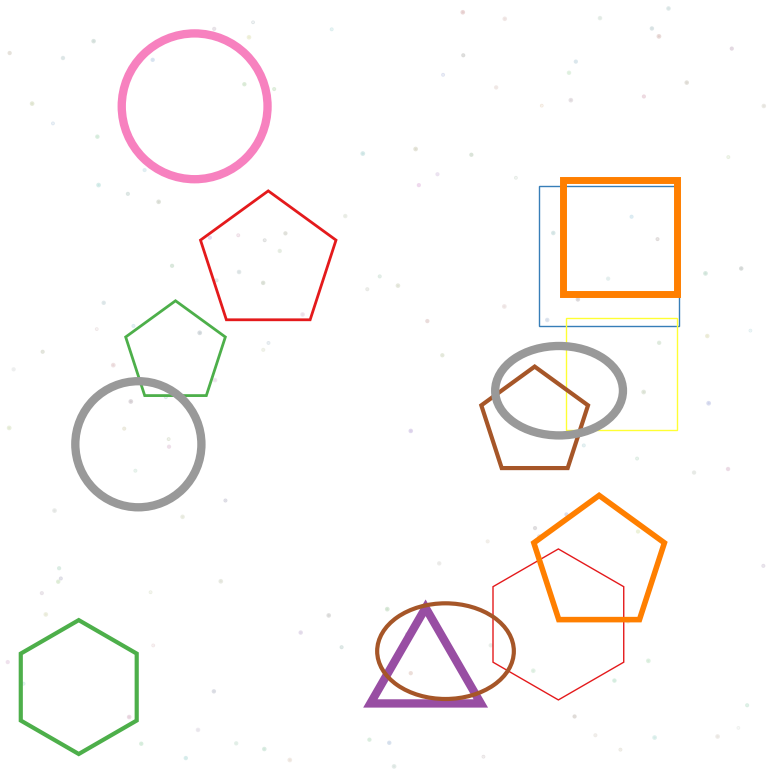[{"shape": "hexagon", "thickness": 0.5, "radius": 0.49, "center": [0.725, 0.189]}, {"shape": "pentagon", "thickness": 1, "radius": 0.46, "center": [0.348, 0.66]}, {"shape": "square", "thickness": 0.5, "radius": 0.46, "center": [0.791, 0.668]}, {"shape": "hexagon", "thickness": 1.5, "radius": 0.43, "center": [0.102, 0.108]}, {"shape": "pentagon", "thickness": 1, "radius": 0.34, "center": [0.228, 0.541]}, {"shape": "triangle", "thickness": 3, "radius": 0.41, "center": [0.553, 0.128]}, {"shape": "pentagon", "thickness": 2, "radius": 0.45, "center": [0.778, 0.267]}, {"shape": "square", "thickness": 2.5, "radius": 0.37, "center": [0.805, 0.692]}, {"shape": "square", "thickness": 0.5, "radius": 0.36, "center": [0.807, 0.514]}, {"shape": "oval", "thickness": 1.5, "radius": 0.44, "center": [0.579, 0.154]}, {"shape": "pentagon", "thickness": 1.5, "radius": 0.36, "center": [0.694, 0.451]}, {"shape": "circle", "thickness": 3, "radius": 0.47, "center": [0.253, 0.862]}, {"shape": "oval", "thickness": 3, "radius": 0.41, "center": [0.726, 0.493]}, {"shape": "circle", "thickness": 3, "radius": 0.41, "center": [0.18, 0.423]}]